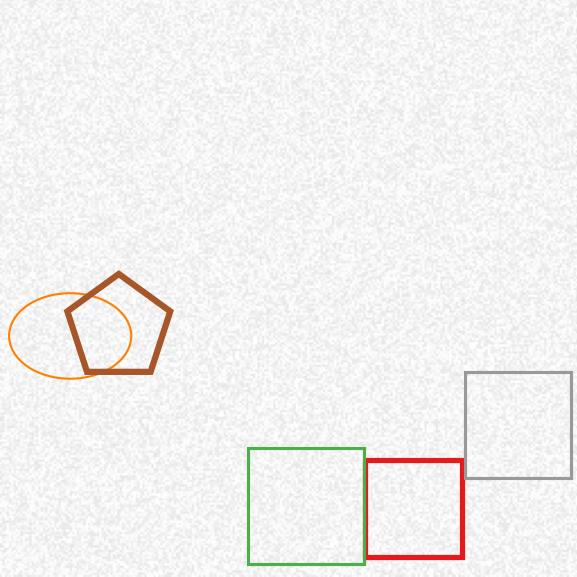[{"shape": "square", "thickness": 2.5, "radius": 0.42, "center": [0.716, 0.119]}, {"shape": "square", "thickness": 1.5, "radius": 0.5, "center": [0.53, 0.123]}, {"shape": "oval", "thickness": 1, "radius": 0.53, "center": [0.122, 0.417]}, {"shape": "pentagon", "thickness": 3, "radius": 0.47, "center": [0.206, 0.431]}, {"shape": "square", "thickness": 1.5, "radius": 0.46, "center": [0.897, 0.263]}]